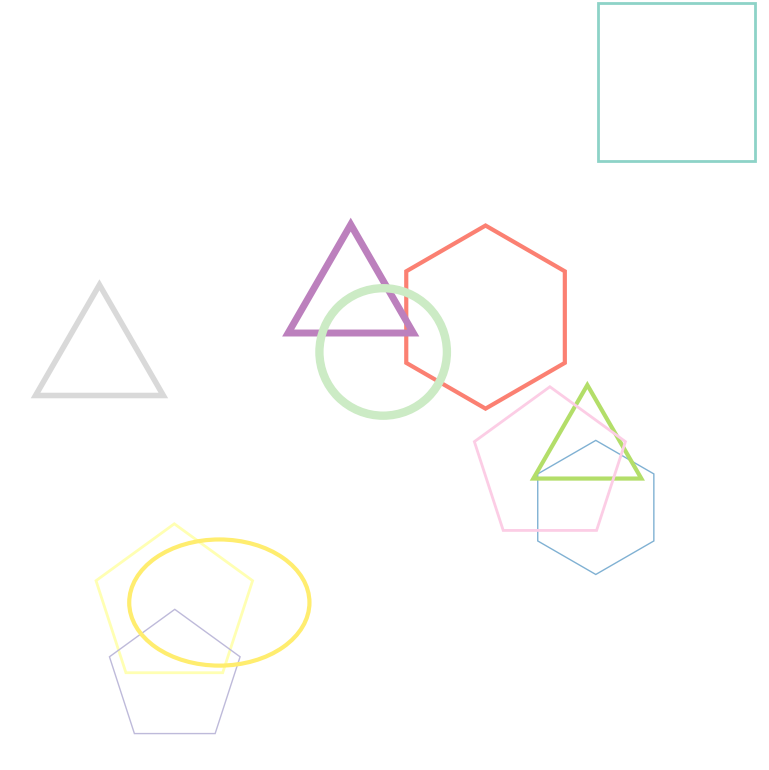[{"shape": "square", "thickness": 1, "radius": 0.51, "center": [0.879, 0.894]}, {"shape": "pentagon", "thickness": 1, "radius": 0.53, "center": [0.226, 0.213]}, {"shape": "pentagon", "thickness": 0.5, "radius": 0.45, "center": [0.227, 0.119]}, {"shape": "hexagon", "thickness": 1.5, "radius": 0.59, "center": [0.631, 0.588]}, {"shape": "hexagon", "thickness": 0.5, "radius": 0.44, "center": [0.774, 0.341]}, {"shape": "triangle", "thickness": 1.5, "radius": 0.4, "center": [0.763, 0.419]}, {"shape": "pentagon", "thickness": 1, "radius": 0.52, "center": [0.714, 0.395]}, {"shape": "triangle", "thickness": 2, "radius": 0.48, "center": [0.129, 0.534]}, {"shape": "triangle", "thickness": 2.5, "radius": 0.47, "center": [0.456, 0.614]}, {"shape": "circle", "thickness": 3, "radius": 0.41, "center": [0.498, 0.543]}, {"shape": "oval", "thickness": 1.5, "radius": 0.59, "center": [0.285, 0.217]}]